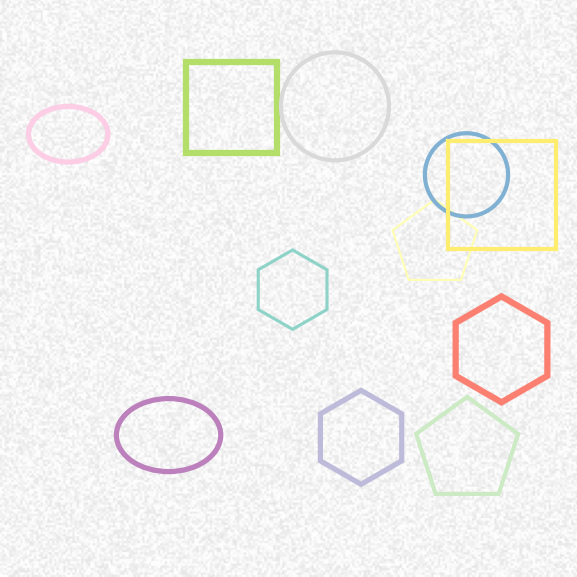[{"shape": "hexagon", "thickness": 1.5, "radius": 0.34, "center": [0.507, 0.498]}, {"shape": "pentagon", "thickness": 1, "radius": 0.39, "center": [0.753, 0.577]}, {"shape": "hexagon", "thickness": 2.5, "radius": 0.41, "center": [0.625, 0.242]}, {"shape": "hexagon", "thickness": 3, "radius": 0.46, "center": [0.868, 0.394]}, {"shape": "circle", "thickness": 2, "radius": 0.36, "center": [0.808, 0.696]}, {"shape": "square", "thickness": 3, "radius": 0.39, "center": [0.401, 0.813]}, {"shape": "oval", "thickness": 2.5, "radius": 0.34, "center": [0.118, 0.767]}, {"shape": "circle", "thickness": 2, "radius": 0.47, "center": [0.58, 0.815]}, {"shape": "oval", "thickness": 2.5, "radius": 0.45, "center": [0.292, 0.246]}, {"shape": "pentagon", "thickness": 2, "radius": 0.46, "center": [0.809, 0.219]}, {"shape": "square", "thickness": 2, "radius": 0.47, "center": [0.869, 0.662]}]